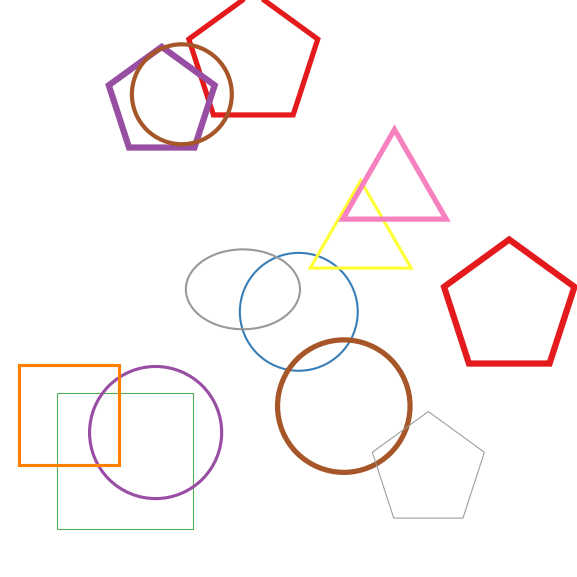[{"shape": "pentagon", "thickness": 3, "radius": 0.59, "center": [0.882, 0.466]}, {"shape": "pentagon", "thickness": 2.5, "radius": 0.59, "center": [0.439, 0.895]}, {"shape": "circle", "thickness": 1, "radius": 0.51, "center": [0.517, 0.459]}, {"shape": "square", "thickness": 0.5, "radius": 0.59, "center": [0.216, 0.201]}, {"shape": "circle", "thickness": 1.5, "radius": 0.57, "center": [0.269, 0.25]}, {"shape": "pentagon", "thickness": 3, "radius": 0.48, "center": [0.28, 0.822]}, {"shape": "square", "thickness": 1.5, "radius": 0.43, "center": [0.12, 0.28]}, {"shape": "triangle", "thickness": 1.5, "radius": 0.5, "center": [0.625, 0.585]}, {"shape": "circle", "thickness": 2, "radius": 0.43, "center": [0.315, 0.836]}, {"shape": "circle", "thickness": 2.5, "radius": 0.57, "center": [0.595, 0.296]}, {"shape": "triangle", "thickness": 2.5, "radius": 0.52, "center": [0.683, 0.671]}, {"shape": "pentagon", "thickness": 0.5, "radius": 0.51, "center": [0.742, 0.184]}, {"shape": "oval", "thickness": 1, "radius": 0.49, "center": [0.421, 0.498]}]